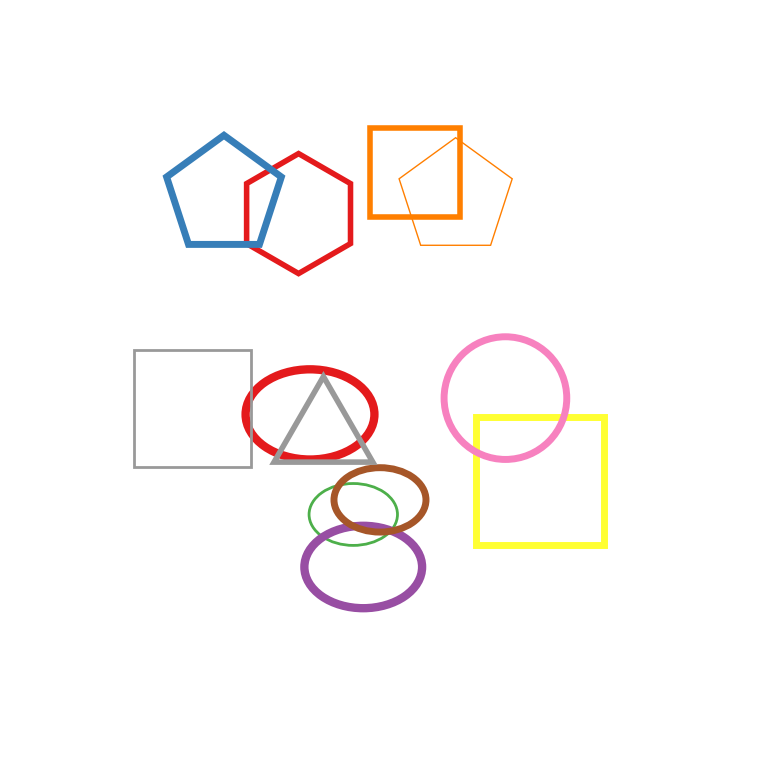[{"shape": "oval", "thickness": 3, "radius": 0.42, "center": [0.403, 0.462]}, {"shape": "hexagon", "thickness": 2, "radius": 0.39, "center": [0.388, 0.723]}, {"shape": "pentagon", "thickness": 2.5, "radius": 0.39, "center": [0.291, 0.746]}, {"shape": "oval", "thickness": 1, "radius": 0.29, "center": [0.459, 0.332]}, {"shape": "oval", "thickness": 3, "radius": 0.38, "center": [0.472, 0.264]}, {"shape": "pentagon", "thickness": 0.5, "radius": 0.39, "center": [0.592, 0.744]}, {"shape": "square", "thickness": 2, "radius": 0.29, "center": [0.539, 0.776]}, {"shape": "square", "thickness": 2.5, "radius": 0.41, "center": [0.701, 0.375]}, {"shape": "oval", "thickness": 2.5, "radius": 0.3, "center": [0.493, 0.351]}, {"shape": "circle", "thickness": 2.5, "radius": 0.4, "center": [0.656, 0.483]}, {"shape": "triangle", "thickness": 2, "radius": 0.37, "center": [0.42, 0.437]}, {"shape": "square", "thickness": 1, "radius": 0.38, "center": [0.25, 0.469]}]